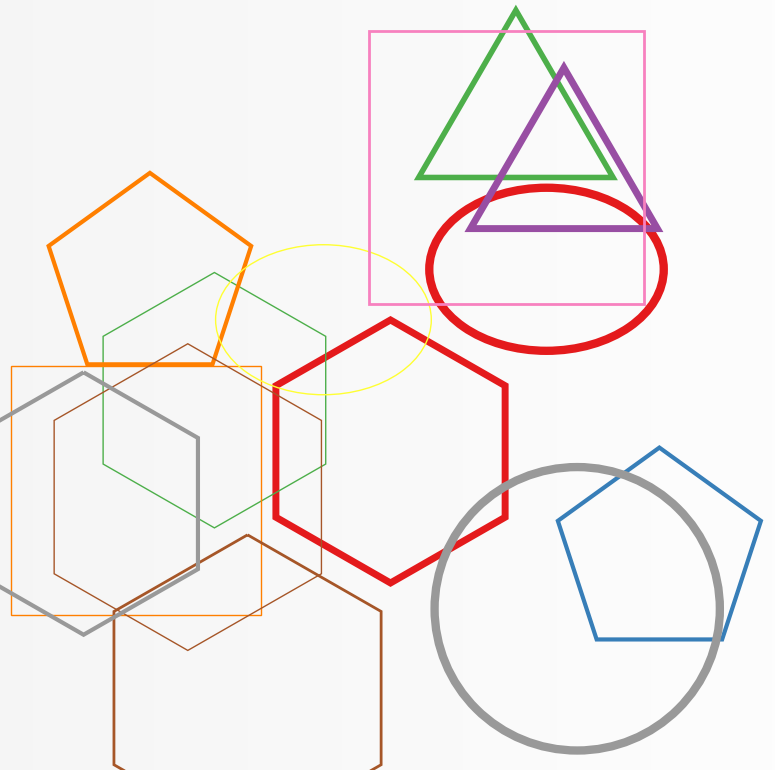[{"shape": "oval", "thickness": 3, "radius": 0.76, "center": [0.705, 0.65]}, {"shape": "hexagon", "thickness": 2.5, "radius": 0.85, "center": [0.504, 0.414]}, {"shape": "pentagon", "thickness": 1.5, "radius": 0.69, "center": [0.851, 0.281]}, {"shape": "triangle", "thickness": 2, "radius": 0.72, "center": [0.666, 0.842]}, {"shape": "hexagon", "thickness": 0.5, "radius": 0.83, "center": [0.277, 0.48]}, {"shape": "triangle", "thickness": 2.5, "radius": 0.7, "center": [0.728, 0.773]}, {"shape": "square", "thickness": 0.5, "radius": 0.81, "center": [0.175, 0.363]}, {"shape": "pentagon", "thickness": 1.5, "radius": 0.69, "center": [0.193, 0.638]}, {"shape": "oval", "thickness": 0.5, "radius": 0.7, "center": [0.417, 0.585]}, {"shape": "hexagon", "thickness": 1, "radius": 1.0, "center": [0.319, 0.106]}, {"shape": "hexagon", "thickness": 0.5, "radius": 1.0, "center": [0.242, 0.354]}, {"shape": "square", "thickness": 1, "radius": 0.89, "center": [0.654, 0.782]}, {"shape": "hexagon", "thickness": 1.5, "radius": 0.85, "center": [0.108, 0.346]}, {"shape": "circle", "thickness": 3, "radius": 0.92, "center": [0.745, 0.209]}]